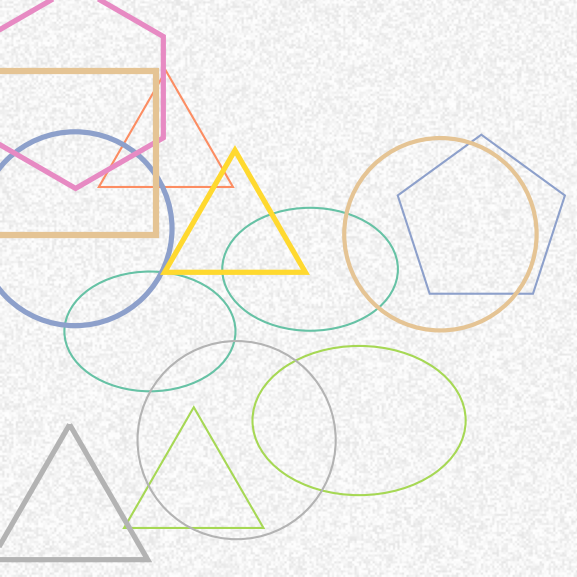[{"shape": "oval", "thickness": 1, "radius": 0.74, "center": [0.26, 0.425]}, {"shape": "oval", "thickness": 1, "radius": 0.76, "center": [0.537, 0.533]}, {"shape": "triangle", "thickness": 1, "radius": 0.67, "center": [0.287, 0.742]}, {"shape": "circle", "thickness": 2.5, "radius": 0.84, "center": [0.13, 0.603]}, {"shape": "pentagon", "thickness": 1, "radius": 0.76, "center": [0.833, 0.614]}, {"shape": "hexagon", "thickness": 2.5, "radius": 0.88, "center": [0.131, 0.848]}, {"shape": "triangle", "thickness": 1, "radius": 0.7, "center": [0.336, 0.155]}, {"shape": "oval", "thickness": 1, "radius": 0.92, "center": [0.622, 0.271]}, {"shape": "triangle", "thickness": 2.5, "radius": 0.7, "center": [0.407, 0.598]}, {"shape": "circle", "thickness": 2, "radius": 0.83, "center": [0.763, 0.594]}, {"shape": "square", "thickness": 3, "radius": 0.71, "center": [0.128, 0.734]}, {"shape": "triangle", "thickness": 2.5, "radius": 0.78, "center": [0.121, 0.108]}, {"shape": "circle", "thickness": 1, "radius": 0.86, "center": [0.41, 0.237]}]